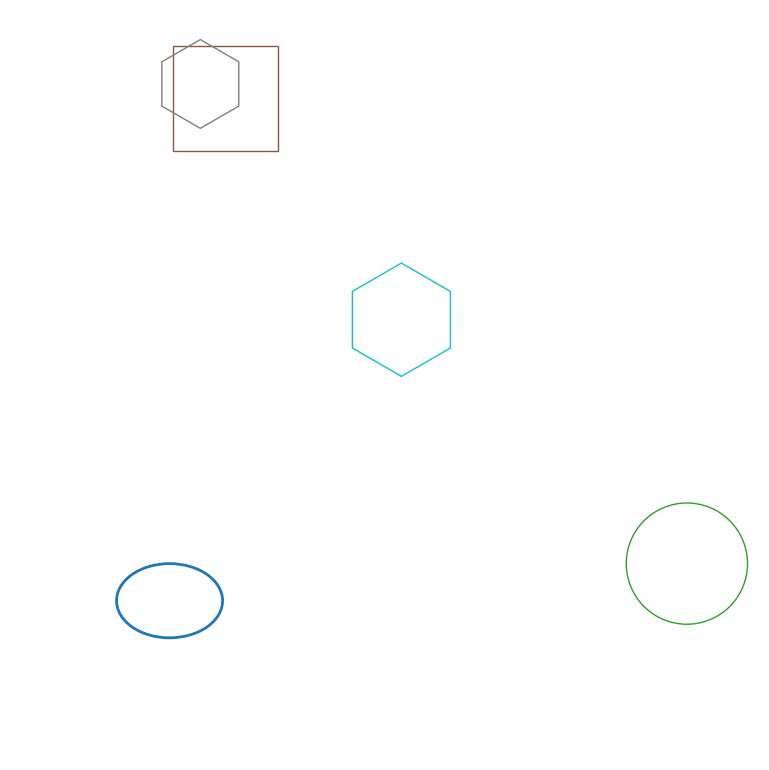[{"shape": "oval", "thickness": 1, "radius": 0.34, "center": [0.22, 0.22]}, {"shape": "circle", "thickness": 0.5, "radius": 0.39, "center": [0.892, 0.268]}, {"shape": "square", "thickness": 0.5, "radius": 0.34, "center": [0.293, 0.872]}, {"shape": "hexagon", "thickness": 0.5, "radius": 0.29, "center": [0.26, 0.891]}, {"shape": "hexagon", "thickness": 0.5, "radius": 0.37, "center": [0.521, 0.585]}]